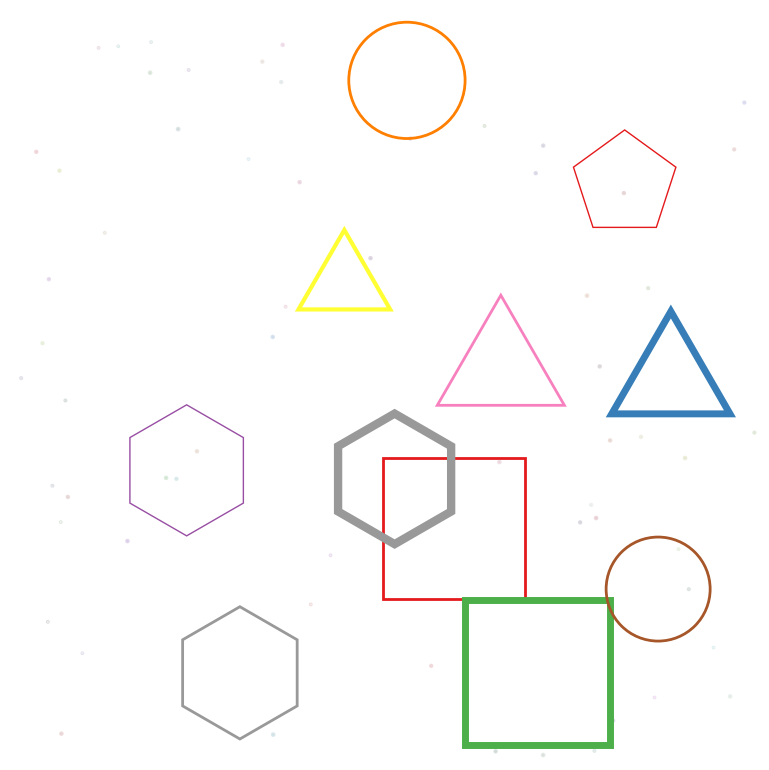[{"shape": "square", "thickness": 1, "radius": 0.46, "center": [0.59, 0.314]}, {"shape": "pentagon", "thickness": 0.5, "radius": 0.35, "center": [0.811, 0.761]}, {"shape": "triangle", "thickness": 2.5, "radius": 0.44, "center": [0.871, 0.507]}, {"shape": "square", "thickness": 2.5, "radius": 0.47, "center": [0.698, 0.127]}, {"shape": "hexagon", "thickness": 0.5, "radius": 0.43, "center": [0.242, 0.389]}, {"shape": "circle", "thickness": 1, "radius": 0.38, "center": [0.528, 0.896]}, {"shape": "triangle", "thickness": 1.5, "radius": 0.34, "center": [0.447, 0.633]}, {"shape": "circle", "thickness": 1, "radius": 0.34, "center": [0.855, 0.235]}, {"shape": "triangle", "thickness": 1, "radius": 0.48, "center": [0.65, 0.521]}, {"shape": "hexagon", "thickness": 3, "radius": 0.42, "center": [0.512, 0.378]}, {"shape": "hexagon", "thickness": 1, "radius": 0.43, "center": [0.312, 0.126]}]